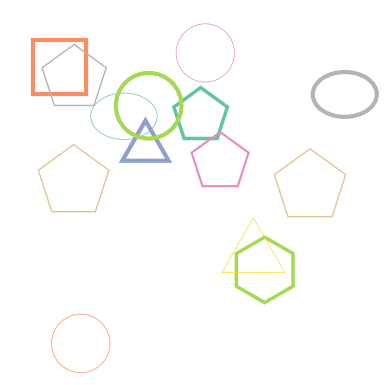[{"shape": "pentagon", "thickness": 2.5, "radius": 0.37, "center": [0.521, 0.699]}, {"shape": "oval", "thickness": 0.5, "radius": 0.43, "center": [0.322, 0.698]}, {"shape": "circle", "thickness": 0.5, "radius": 0.38, "center": [0.21, 0.108]}, {"shape": "square", "thickness": 3, "radius": 0.35, "center": [0.154, 0.826]}, {"shape": "triangle", "thickness": 3, "radius": 0.35, "center": [0.378, 0.617]}, {"shape": "pentagon", "thickness": 1.5, "radius": 0.39, "center": [0.572, 0.579]}, {"shape": "circle", "thickness": 0.5, "radius": 0.38, "center": [0.533, 0.862]}, {"shape": "hexagon", "thickness": 2.5, "radius": 0.42, "center": [0.687, 0.299]}, {"shape": "circle", "thickness": 3, "radius": 0.43, "center": [0.386, 0.725]}, {"shape": "triangle", "thickness": 0.5, "radius": 0.47, "center": [0.658, 0.339]}, {"shape": "pentagon", "thickness": 1, "radius": 0.49, "center": [0.805, 0.516]}, {"shape": "pentagon", "thickness": 1, "radius": 0.48, "center": [0.191, 0.528]}, {"shape": "pentagon", "thickness": 1, "radius": 0.44, "center": [0.193, 0.797]}, {"shape": "oval", "thickness": 3, "radius": 0.42, "center": [0.895, 0.755]}]